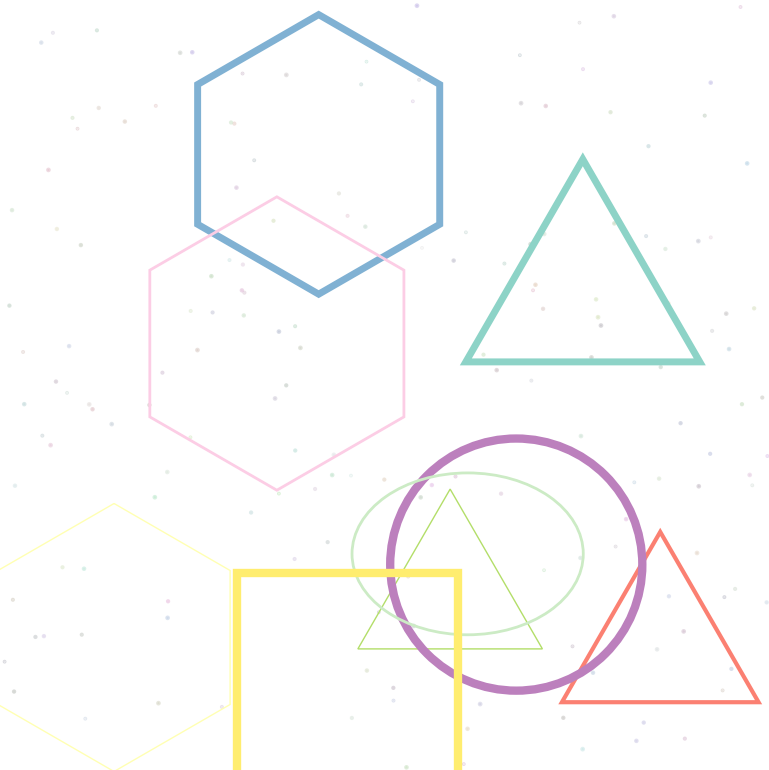[{"shape": "triangle", "thickness": 2.5, "radius": 0.88, "center": [0.757, 0.618]}, {"shape": "hexagon", "thickness": 0.5, "radius": 0.87, "center": [0.148, 0.172]}, {"shape": "triangle", "thickness": 1.5, "radius": 0.74, "center": [0.857, 0.162]}, {"shape": "hexagon", "thickness": 2.5, "radius": 0.91, "center": [0.414, 0.799]}, {"shape": "triangle", "thickness": 0.5, "radius": 0.69, "center": [0.585, 0.226]}, {"shape": "hexagon", "thickness": 1, "radius": 0.95, "center": [0.36, 0.554]}, {"shape": "circle", "thickness": 3, "radius": 0.82, "center": [0.67, 0.267]}, {"shape": "oval", "thickness": 1, "radius": 0.75, "center": [0.607, 0.281]}, {"shape": "square", "thickness": 3, "radius": 0.72, "center": [0.452, 0.112]}]